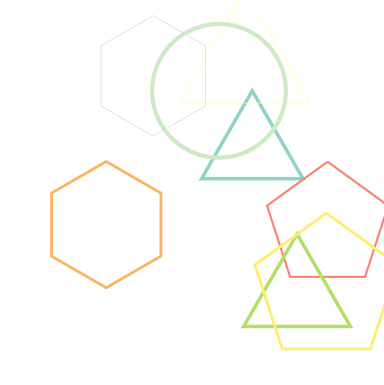[{"shape": "triangle", "thickness": 2.5, "radius": 0.76, "center": [0.655, 0.612]}, {"shape": "triangle", "thickness": 0.5, "radius": 0.98, "center": [0.636, 0.831]}, {"shape": "pentagon", "thickness": 1.5, "radius": 0.83, "center": [0.851, 0.415]}, {"shape": "hexagon", "thickness": 2, "radius": 0.82, "center": [0.276, 0.417]}, {"shape": "triangle", "thickness": 2.5, "radius": 0.8, "center": [0.772, 0.232]}, {"shape": "hexagon", "thickness": 0.5, "radius": 0.78, "center": [0.398, 0.803]}, {"shape": "circle", "thickness": 3, "radius": 0.87, "center": [0.569, 0.764]}, {"shape": "pentagon", "thickness": 2, "radius": 0.98, "center": [0.848, 0.252]}]